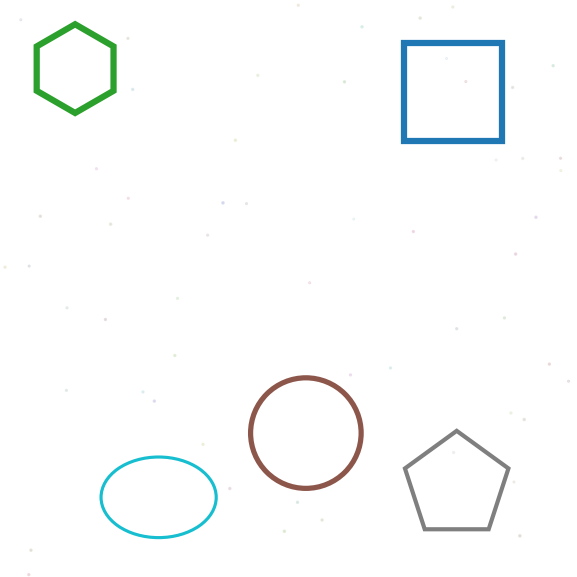[{"shape": "square", "thickness": 3, "radius": 0.42, "center": [0.785, 0.84]}, {"shape": "hexagon", "thickness": 3, "radius": 0.38, "center": [0.13, 0.88]}, {"shape": "circle", "thickness": 2.5, "radius": 0.48, "center": [0.53, 0.249]}, {"shape": "pentagon", "thickness": 2, "radius": 0.47, "center": [0.791, 0.159]}, {"shape": "oval", "thickness": 1.5, "radius": 0.5, "center": [0.275, 0.138]}]